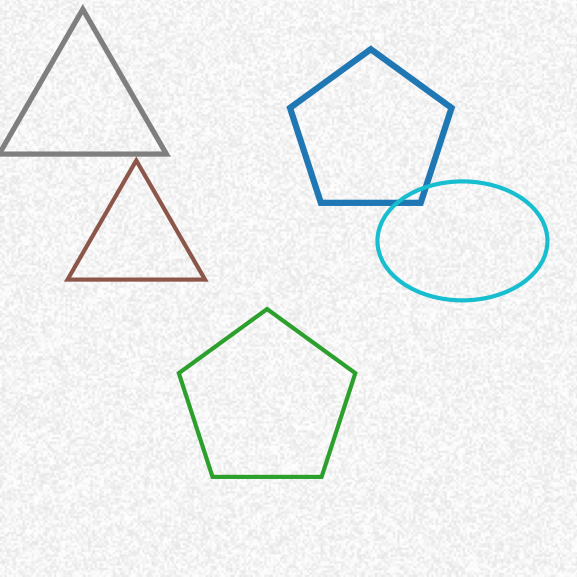[{"shape": "pentagon", "thickness": 3, "radius": 0.74, "center": [0.642, 0.767]}, {"shape": "pentagon", "thickness": 2, "radius": 0.8, "center": [0.462, 0.303]}, {"shape": "triangle", "thickness": 2, "radius": 0.69, "center": [0.236, 0.584]}, {"shape": "triangle", "thickness": 2.5, "radius": 0.84, "center": [0.143, 0.816]}, {"shape": "oval", "thickness": 2, "radius": 0.74, "center": [0.801, 0.582]}]